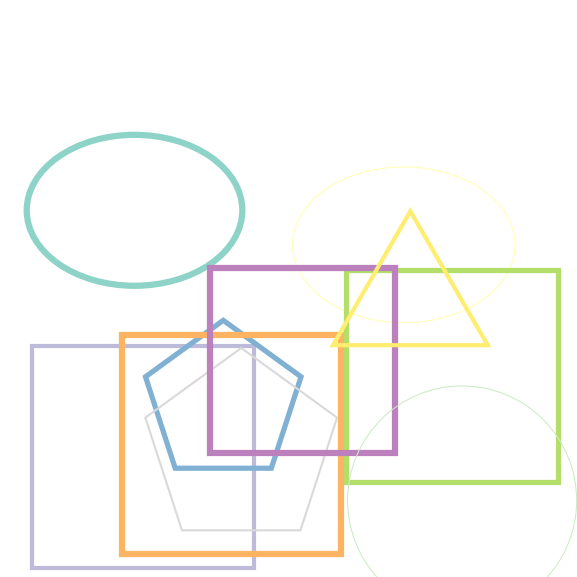[{"shape": "oval", "thickness": 3, "radius": 0.93, "center": [0.233, 0.635]}, {"shape": "oval", "thickness": 0.5, "radius": 0.96, "center": [0.699, 0.575]}, {"shape": "square", "thickness": 2, "radius": 0.96, "center": [0.247, 0.208]}, {"shape": "pentagon", "thickness": 2.5, "radius": 0.71, "center": [0.387, 0.303]}, {"shape": "square", "thickness": 3, "radius": 0.95, "center": [0.4, 0.23]}, {"shape": "square", "thickness": 2.5, "radius": 0.92, "center": [0.783, 0.348]}, {"shape": "pentagon", "thickness": 1, "radius": 0.87, "center": [0.418, 0.222]}, {"shape": "square", "thickness": 3, "radius": 0.8, "center": [0.524, 0.375]}, {"shape": "circle", "thickness": 0.5, "radius": 0.99, "center": [0.8, 0.133]}, {"shape": "triangle", "thickness": 2, "radius": 0.77, "center": [0.711, 0.479]}]